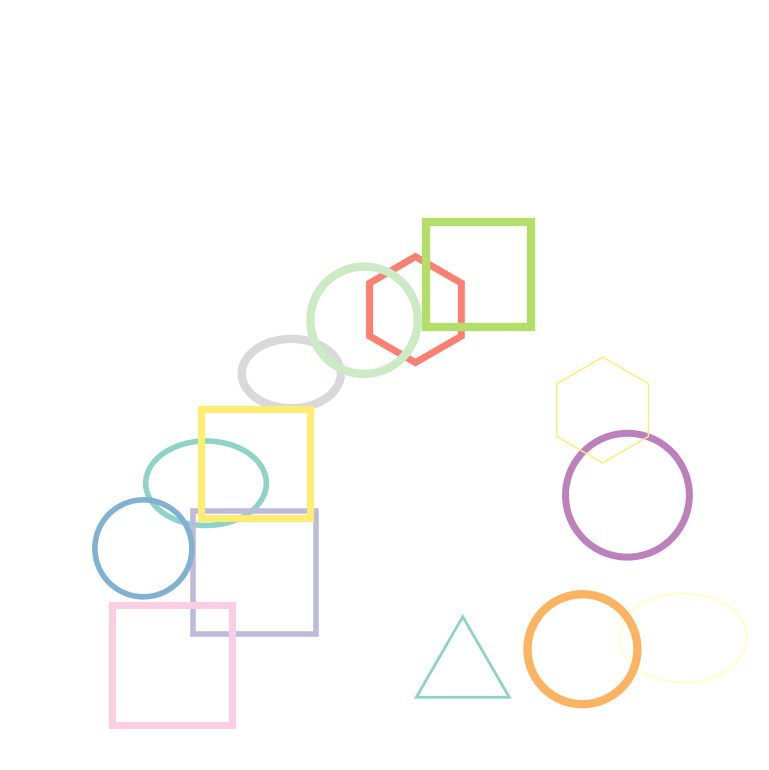[{"shape": "triangle", "thickness": 1, "radius": 0.35, "center": [0.601, 0.129]}, {"shape": "oval", "thickness": 2, "radius": 0.39, "center": [0.268, 0.372]}, {"shape": "oval", "thickness": 0.5, "radius": 0.41, "center": [0.888, 0.172]}, {"shape": "square", "thickness": 2, "radius": 0.4, "center": [0.33, 0.257]}, {"shape": "hexagon", "thickness": 2.5, "radius": 0.34, "center": [0.54, 0.598]}, {"shape": "circle", "thickness": 2, "radius": 0.31, "center": [0.186, 0.288]}, {"shape": "circle", "thickness": 3, "radius": 0.36, "center": [0.756, 0.157]}, {"shape": "square", "thickness": 3, "radius": 0.34, "center": [0.621, 0.643]}, {"shape": "square", "thickness": 2.5, "radius": 0.39, "center": [0.224, 0.136]}, {"shape": "oval", "thickness": 3, "radius": 0.32, "center": [0.378, 0.515]}, {"shape": "circle", "thickness": 2.5, "radius": 0.4, "center": [0.815, 0.357]}, {"shape": "circle", "thickness": 3, "radius": 0.35, "center": [0.473, 0.584]}, {"shape": "hexagon", "thickness": 0.5, "radius": 0.34, "center": [0.783, 0.467]}, {"shape": "square", "thickness": 2.5, "radius": 0.36, "center": [0.332, 0.398]}]